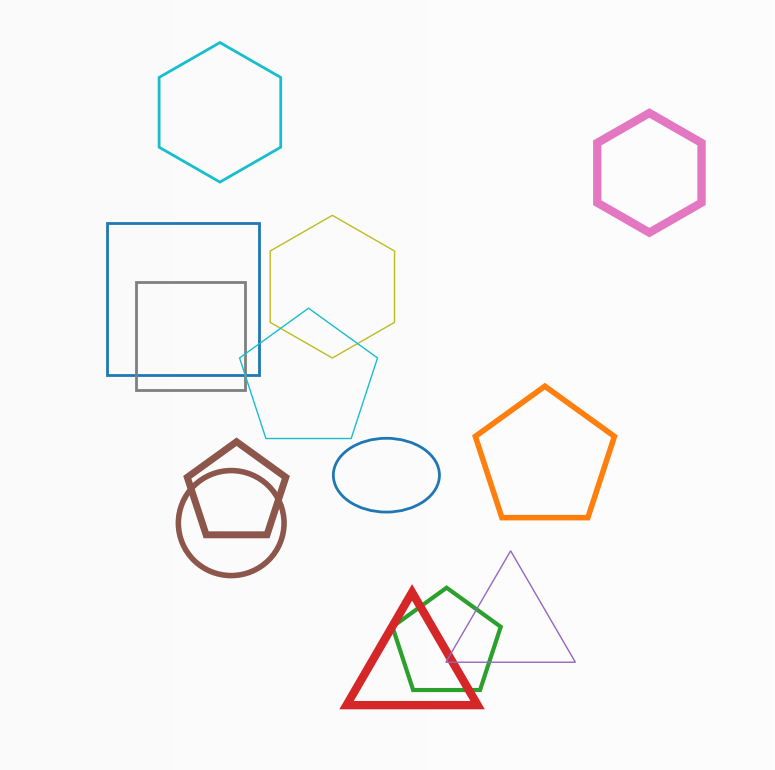[{"shape": "square", "thickness": 1, "radius": 0.49, "center": [0.236, 0.611]}, {"shape": "oval", "thickness": 1, "radius": 0.34, "center": [0.499, 0.383]}, {"shape": "pentagon", "thickness": 2, "radius": 0.47, "center": [0.703, 0.404]}, {"shape": "pentagon", "thickness": 1.5, "radius": 0.37, "center": [0.576, 0.163]}, {"shape": "triangle", "thickness": 3, "radius": 0.49, "center": [0.532, 0.133]}, {"shape": "triangle", "thickness": 0.5, "radius": 0.48, "center": [0.659, 0.188]}, {"shape": "circle", "thickness": 2, "radius": 0.34, "center": [0.298, 0.321]}, {"shape": "pentagon", "thickness": 2.5, "radius": 0.33, "center": [0.305, 0.359]}, {"shape": "hexagon", "thickness": 3, "radius": 0.39, "center": [0.838, 0.776]}, {"shape": "square", "thickness": 1, "radius": 0.35, "center": [0.246, 0.564]}, {"shape": "hexagon", "thickness": 0.5, "radius": 0.46, "center": [0.429, 0.628]}, {"shape": "hexagon", "thickness": 1, "radius": 0.45, "center": [0.284, 0.854]}, {"shape": "pentagon", "thickness": 0.5, "radius": 0.47, "center": [0.398, 0.506]}]